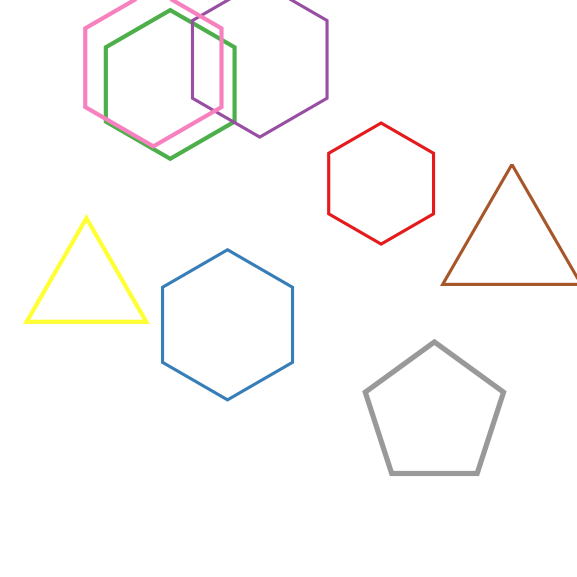[{"shape": "hexagon", "thickness": 1.5, "radius": 0.52, "center": [0.66, 0.681]}, {"shape": "hexagon", "thickness": 1.5, "radius": 0.65, "center": [0.394, 0.437]}, {"shape": "hexagon", "thickness": 2, "radius": 0.64, "center": [0.295, 0.853]}, {"shape": "hexagon", "thickness": 1.5, "radius": 0.67, "center": [0.45, 0.896]}, {"shape": "triangle", "thickness": 2, "radius": 0.6, "center": [0.15, 0.502]}, {"shape": "triangle", "thickness": 1.5, "radius": 0.69, "center": [0.886, 0.576]}, {"shape": "hexagon", "thickness": 2, "radius": 0.68, "center": [0.266, 0.882]}, {"shape": "pentagon", "thickness": 2.5, "radius": 0.63, "center": [0.752, 0.281]}]